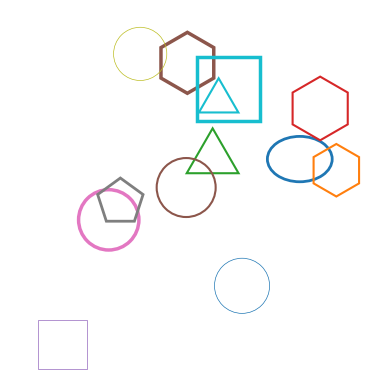[{"shape": "circle", "thickness": 0.5, "radius": 0.36, "center": [0.629, 0.258]}, {"shape": "oval", "thickness": 2, "radius": 0.42, "center": [0.779, 0.587]}, {"shape": "hexagon", "thickness": 1.5, "radius": 0.34, "center": [0.874, 0.558]}, {"shape": "triangle", "thickness": 1.5, "radius": 0.39, "center": [0.552, 0.589]}, {"shape": "hexagon", "thickness": 1.5, "radius": 0.41, "center": [0.832, 0.718]}, {"shape": "square", "thickness": 0.5, "radius": 0.32, "center": [0.163, 0.105]}, {"shape": "circle", "thickness": 1.5, "radius": 0.38, "center": [0.484, 0.513]}, {"shape": "hexagon", "thickness": 2.5, "radius": 0.4, "center": [0.487, 0.837]}, {"shape": "circle", "thickness": 2.5, "radius": 0.39, "center": [0.282, 0.429]}, {"shape": "pentagon", "thickness": 2, "radius": 0.31, "center": [0.313, 0.476]}, {"shape": "circle", "thickness": 0.5, "radius": 0.35, "center": [0.364, 0.86]}, {"shape": "square", "thickness": 2.5, "radius": 0.41, "center": [0.594, 0.768]}, {"shape": "triangle", "thickness": 1.5, "radius": 0.3, "center": [0.568, 0.738]}]